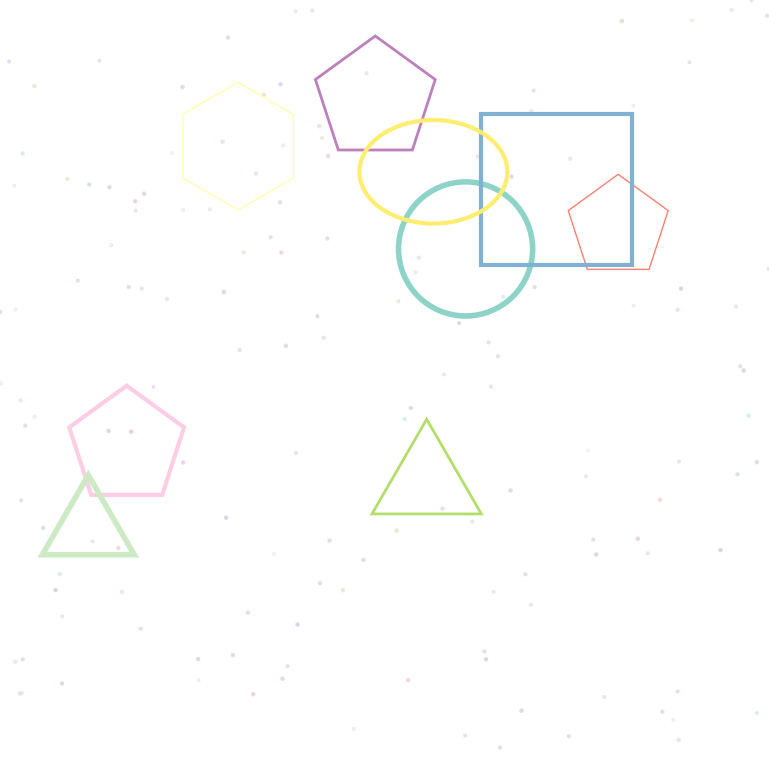[{"shape": "circle", "thickness": 2, "radius": 0.44, "center": [0.605, 0.677]}, {"shape": "hexagon", "thickness": 0.5, "radius": 0.41, "center": [0.309, 0.81]}, {"shape": "pentagon", "thickness": 0.5, "radius": 0.34, "center": [0.803, 0.705]}, {"shape": "square", "thickness": 1.5, "radius": 0.49, "center": [0.723, 0.754]}, {"shape": "triangle", "thickness": 1, "radius": 0.41, "center": [0.554, 0.374]}, {"shape": "pentagon", "thickness": 1.5, "radius": 0.39, "center": [0.164, 0.421]}, {"shape": "pentagon", "thickness": 1, "radius": 0.41, "center": [0.487, 0.871]}, {"shape": "triangle", "thickness": 2, "radius": 0.34, "center": [0.115, 0.314]}, {"shape": "oval", "thickness": 1.5, "radius": 0.48, "center": [0.563, 0.777]}]